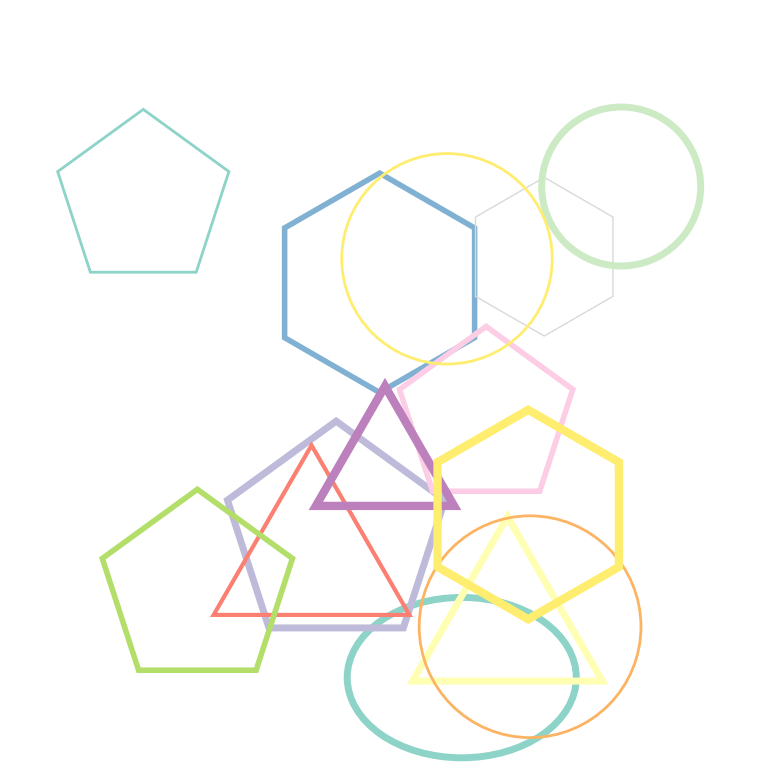[{"shape": "pentagon", "thickness": 1, "radius": 0.58, "center": [0.186, 0.741]}, {"shape": "oval", "thickness": 2.5, "radius": 0.74, "center": [0.6, 0.12]}, {"shape": "triangle", "thickness": 2.5, "radius": 0.71, "center": [0.659, 0.187]}, {"shape": "pentagon", "thickness": 2.5, "radius": 0.74, "center": [0.437, 0.305]}, {"shape": "triangle", "thickness": 1.5, "radius": 0.73, "center": [0.405, 0.275]}, {"shape": "hexagon", "thickness": 2, "radius": 0.71, "center": [0.493, 0.633]}, {"shape": "circle", "thickness": 1, "radius": 0.72, "center": [0.688, 0.186]}, {"shape": "pentagon", "thickness": 2, "radius": 0.65, "center": [0.256, 0.235]}, {"shape": "pentagon", "thickness": 2, "radius": 0.59, "center": [0.631, 0.458]}, {"shape": "hexagon", "thickness": 0.5, "radius": 0.52, "center": [0.707, 0.667]}, {"shape": "triangle", "thickness": 3, "radius": 0.52, "center": [0.5, 0.395]}, {"shape": "circle", "thickness": 2.5, "radius": 0.52, "center": [0.807, 0.758]}, {"shape": "circle", "thickness": 1, "radius": 0.68, "center": [0.58, 0.664]}, {"shape": "hexagon", "thickness": 3, "radius": 0.68, "center": [0.686, 0.332]}]